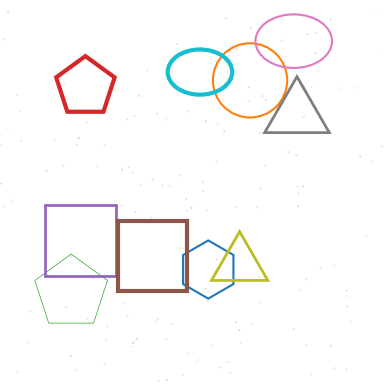[{"shape": "hexagon", "thickness": 1.5, "radius": 0.38, "center": [0.541, 0.3]}, {"shape": "circle", "thickness": 1.5, "radius": 0.48, "center": [0.649, 0.791]}, {"shape": "pentagon", "thickness": 0.5, "radius": 0.5, "center": [0.185, 0.241]}, {"shape": "pentagon", "thickness": 3, "radius": 0.4, "center": [0.222, 0.774]}, {"shape": "square", "thickness": 2, "radius": 0.46, "center": [0.209, 0.376]}, {"shape": "square", "thickness": 3, "radius": 0.45, "center": [0.396, 0.335]}, {"shape": "oval", "thickness": 1.5, "radius": 0.5, "center": [0.763, 0.893]}, {"shape": "triangle", "thickness": 2, "radius": 0.48, "center": [0.771, 0.704]}, {"shape": "triangle", "thickness": 2, "radius": 0.42, "center": [0.622, 0.314]}, {"shape": "oval", "thickness": 3, "radius": 0.42, "center": [0.519, 0.813]}]